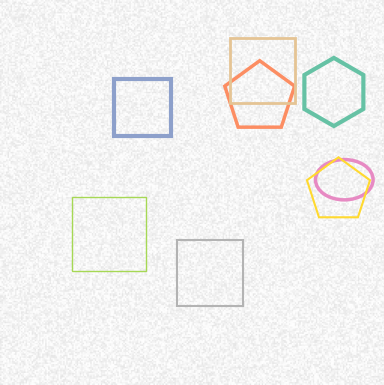[{"shape": "hexagon", "thickness": 3, "radius": 0.44, "center": [0.867, 0.761]}, {"shape": "pentagon", "thickness": 2.5, "radius": 0.48, "center": [0.675, 0.747]}, {"shape": "square", "thickness": 3, "radius": 0.37, "center": [0.37, 0.721]}, {"shape": "oval", "thickness": 2.5, "radius": 0.37, "center": [0.894, 0.533]}, {"shape": "square", "thickness": 1, "radius": 0.48, "center": [0.283, 0.393]}, {"shape": "pentagon", "thickness": 1.5, "radius": 0.43, "center": [0.879, 0.505]}, {"shape": "square", "thickness": 2, "radius": 0.42, "center": [0.682, 0.818]}, {"shape": "square", "thickness": 1.5, "radius": 0.43, "center": [0.545, 0.291]}]